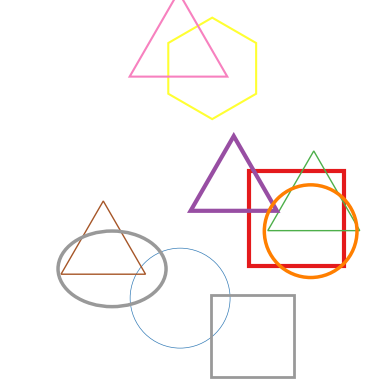[{"shape": "square", "thickness": 3, "radius": 0.62, "center": [0.77, 0.432]}, {"shape": "circle", "thickness": 0.5, "radius": 0.65, "center": [0.468, 0.226]}, {"shape": "triangle", "thickness": 1, "radius": 0.69, "center": [0.815, 0.47]}, {"shape": "triangle", "thickness": 3, "radius": 0.65, "center": [0.607, 0.517]}, {"shape": "circle", "thickness": 2.5, "radius": 0.6, "center": [0.807, 0.4]}, {"shape": "hexagon", "thickness": 1.5, "radius": 0.66, "center": [0.551, 0.822]}, {"shape": "triangle", "thickness": 1, "radius": 0.63, "center": [0.268, 0.351]}, {"shape": "triangle", "thickness": 1.5, "radius": 0.73, "center": [0.464, 0.874]}, {"shape": "oval", "thickness": 2.5, "radius": 0.7, "center": [0.291, 0.302]}, {"shape": "square", "thickness": 2, "radius": 0.54, "center": [0.656, 0.128]}]